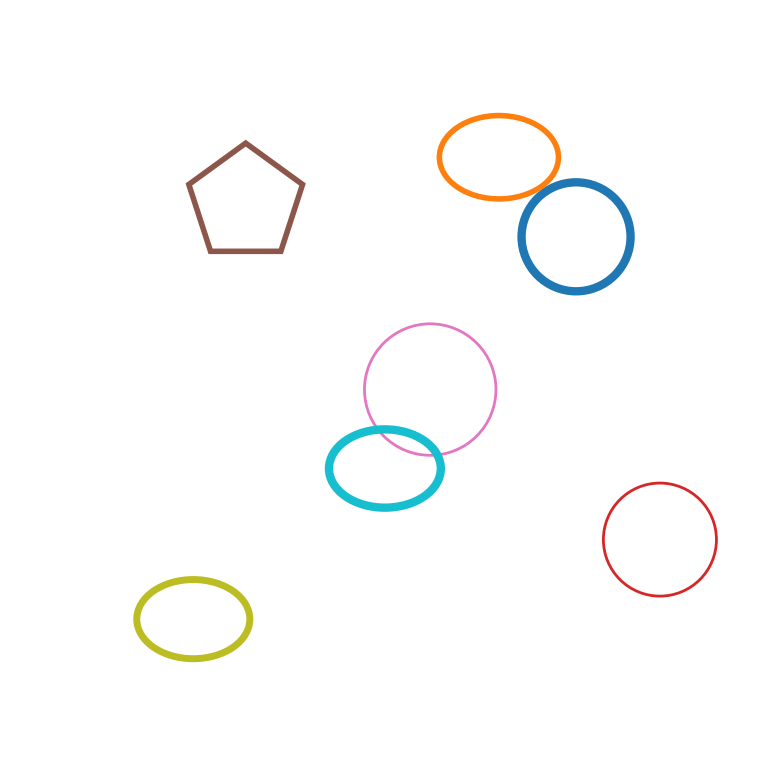[{"shape": "circle", "thickness": 3, "radius": 0.35, "center": [0.748, 0.692]}, {"shape": "oval", "thickness": 2, "radius": 0.39, "center": [0.648, 0.796]}, {"shape": "circle", "thickness": 1, "radius": 0.37, "center": [0.857, 0.299]}, {"shape": "pentagon", "thickness": 2, "radius": 0.39, "center": [0.319, 0.736]}, {"shape": "circle", "thickness": 1, "radius": 0.43, "center": [0.559, 0.494]}, {"shape": "oval", "thickness": 2.5, "radius": 0.37, "center": [0.251, 0.196]}, {"shape": "oval", "thickness": 3, "radius": 0.36, "center": [0.5, 0.392]}]